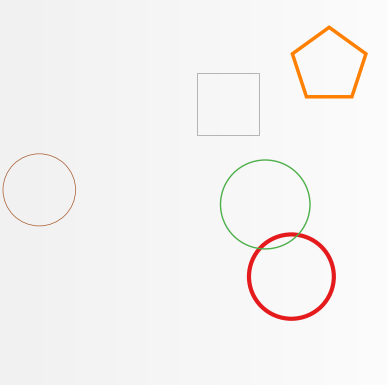[{"shape": "circle", "thickness": 3, "radius": 0.55, "center": [0.752, 0.282]}, {"shape": "circle", "thickness": 1, "radius": 0.58, "center": [0.685, 0.469]}, {"shape": "pentagon", "thickness": 2.5, "radius": 0.5, "center": [0.849, 0.829]}, {"shape": "circle", "thickness": 0.5, "radius": 0.47, "center": [0.101, 0.507]}, {"shape": "square", "thickness": 0.5, "radius": 0.4, "center": [0.588, 0.73]}]